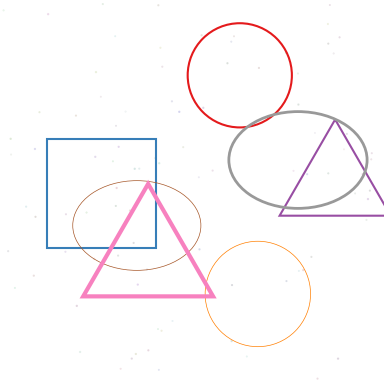[{"shape": "circle", "thickness": 1.5, "radius": 0.68, "center": [0.623, 0.804]}, {"shape": "square", "thickness": 1.5, "radius": 0.71, "center": [0.264, 0.496]}, {"shape": "triangle", "thickness": 1.5, "radius": 0.83, "center": [0.871, 0.523]}, {"shape": "circle", "thickness": 0.5, "radius": 0.68, "center": [0.67, 0.236]}, {"shape": "oval", "thickness": 0.5, "radius": 0.83, "center": [0.355, 0.414]}, {"shape": "triangle", "thickness": 3, "radius": 0.97, "center": [0.385, 0.328]}, {"shape": "oval", "thickness": 2, "radius": 0.9, "center": [0.774, 0.584]}]